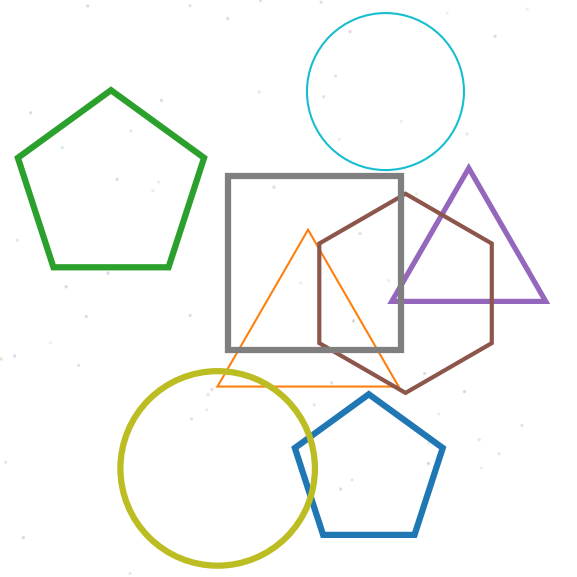[{"shape": "pentagon", "thickness": 3, "radius": 0.67, "center": [0.639, 0.182]}, {"shape": "triangle", "thickness": 1, "radius": 0.91, "center": [0.533, 0.42]}, {"shape": "pentagon", "thickness": 3, "radius": 0.85, "center": [0.192, 0.673]}, {"shape": "triangle", "thickness": 2.5, "radius": 0.77, "center": [0.812, 0.554]}, {"shape": "hexagon", "thickness": 2, "radius": 0.86, "center": [0.702, 0.491]}, {"shape": "square", "thickness": 3, "radius": 0.75, "center": [0.545, 0.544]}, {"shape": "circle", "thickness": 3, "radius": 0.84, "center": [0.377, 0.188]}, {"shape": "circle", "thickness": 1, "radius": 0.68, "center": [0.667, 0.841]}]